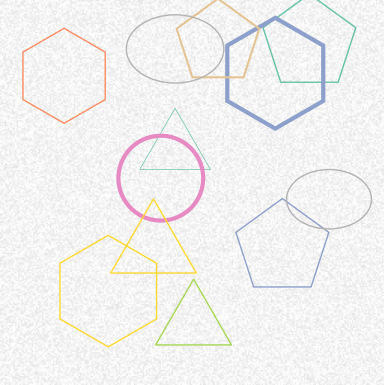[{"shape": "pentagon", "thickness": 1, "radius": 0.63, "center": [0.804, 0.889]}, {"shape": "triangle", "thickness": 0.5, "radius": 0.53, "center": [0.455, 0.613]}, {"shape": "hexagon", "thickness": 1, "radius": 0.62, "center": [0.166, 0.803]}, {"shape": "hexagon", "thickness": 3, "radius": 0.72, "center": [0.715, 0.81]}, {"shape": "pentagon", "thickness": 1, "radius": 0.63, "center": [0.733, 0.357]}, {"shape": "circle", "thickness": 3, "radius": 0.55, "center": [0.418, 0.537]}, {"shape": "triangle", "thickness": 1, "radius": 0.57, "center": [0.503, 0.161]}, {"shape": "hexagon", "thickness": 1, "radius": 0.72, "center": [0.281, 0.244]}, {"shape": "triangle", "thickness": 1, "radius": 0.64, "center": [0.399, 0.355]}, {"shape": "pentagon", "thickness": 1.5, "radius": 0.56, "center": [0.566, 0.891]}, {"shape": "oval", "thickness": 1, "radius": 0.55, "center": [0.855, 0.483]}, {"shape": "oval", "thickness": 1, "radius": 0.63, "center": [0.455, 0.873]}]